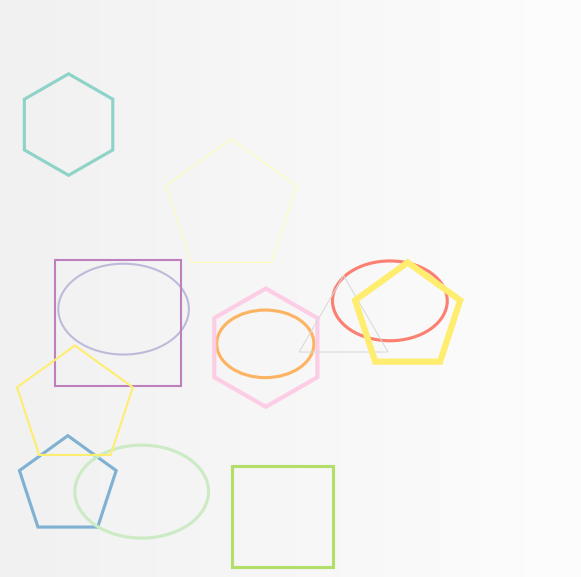[{"shape": "hexagon", "thickness": 1.5, "radius": 0.44, "center": [0.118, 0.783]}, {"shape": "pentagon", "thickness": 0.5, "radius": 0.59, "center": [0.398, 0.641]}, {"shape": "oval", "thickness": 1, "radius": 0.56, "center": [0.213, 0.464]}, {"shape": "oval", "thickness": 1.5, "radius": 0.49, "center": [0.671, 0.478]}, {"shape": "pentagon", "thickness": 1.5, "radius": 0.44, "center": [0.117, 0.157]}, {"shape": "oval", "thickness": 1.5, "radius": 0.42, "center": [0.456, 0.404]}, {"shape": "square", "thickness": 1.5, "radius": 0.44, "center": [0.486, 0.105]}, {"shape": "hexagon", "thickness": 2, "radius": 0.51, "center": [0.457, 0.397]}, {"shape": "triangle", "thickness": 0.5, "radius": 0.44, "center": [0.591, 0.434]}, {"shape": "square", "thickness": 1, "radius": 0.54, "center": [0.203, 0.44]}, {"shape": "oval", "thickness": 1.5, "radius": 0.57, "center": [0.244, 0.148]}, {"shape": "pentagon", "thickness": 3, "radius": 0.48, "center": [0.701, 0.45]}, {"shape": "pentagon", "thickness": 1, "radius": 0.52, "center": [0.129, 0.296]}]